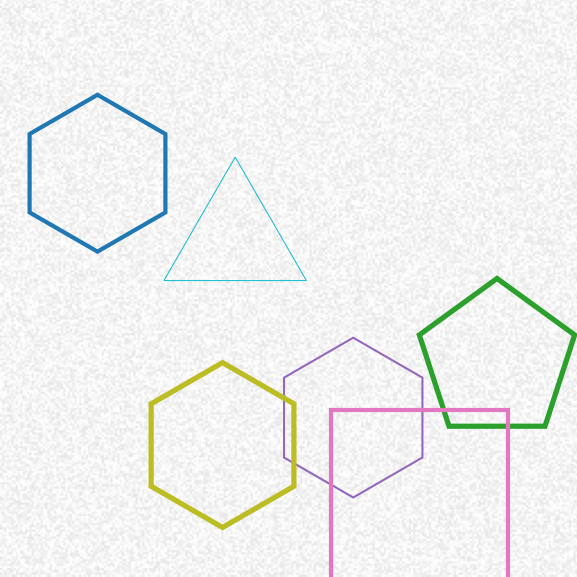[{"shape": "hexagon", "thickness": 2, "radius": 0.68, "center": [0.169, 0.699]}, {"shape": "pentagon", "thickness": 2.5, "radius": 0.71, "center": [0.861, 0.375]}, {"shape": "hexagon", "thickness": 1, "radius": 0.69, "center": [0.612, 0.276]}, {"shape": "square", "thickness": 2, "radius": 0.77, "center": [0.726, 0.135]}, {"shape": "hexagon", "thickness": 2.5, "radius": 0.71, "center": [0.385, 0.228]}, {"shape": "triangle", "thickness": 0.5, "radius": 0.71, "center": [0.407, 0.585]}]